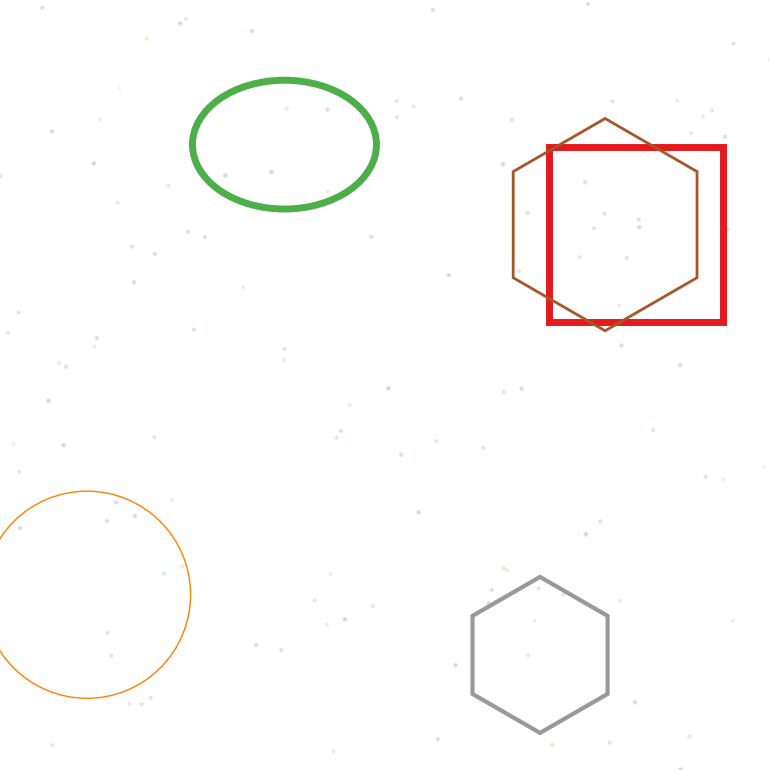[{"shape": "square", "thickness": 2.5, "radius": 0.57, "center": [0.826, 0.696]}, {"shape": "oval", "thickness": 2.5, "radius": 0.6, "center": [0.369, 0.812]}, {"shape": "circle", "thickness": 0.5, "radius": 0.67, "center": [0.113, 0.228]}, {"shape": "hexagon", "thickness": 1, "radius": 0.69, "center": [0.786, 0.708]}, {"shape": "hexagon", "thickness": 1.5, "radius": 0.51, "center": [0.701, 0.149]}]